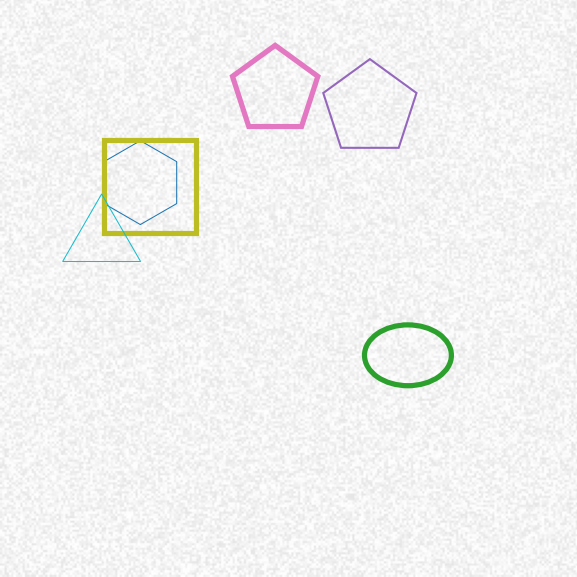[{"shape": "hexagon", "thickness": 0.5, "radius": 0.36, "center": [0.243, 0.683]}, {"shape": "oval", "thickness": 2.5, "radius": 0.38, "center": [0.706, 0.384]}, {"shape": "pentagon", "thickness": 1, "radius": 0.42, "center": [0.64, 0.812]}, {"shape": "pentagon", "thickness": 2.5, "radius": 0.39, "center": [0.476, 0.843]}, {"shape": "square", "thickness": 2.5, "radius": 0.4, "center": [0.26, 0.676]}, {"shape": "triangle", "thickness": 0.5, "radius": 0.39, "center": [0.176, 0.585]}]